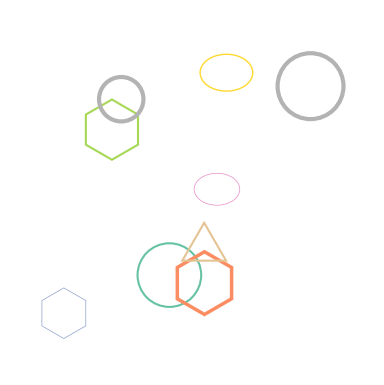[{"shape": "circle", "thickness": 1.5, "radius": 0.41, "center": [0.44, 0.285]}, {"shape": "hexagon", "thickness": 2.5, "radius": 0.41, "center": [0.531, 0.265]}, {"shape": "hexagon", "thickness": 0.5, "radius": 0.33, "center": [0.166, 0.186]}, {"shape": "oval", "thickness": 0.5, "radius": 0.3, "center": [0.564, 0.508]}, {"shape": "hexagon", "thickness": 1.5, "radius": 0.39, "center": [0.291, 0.663]}, {"shape": "oval", "thickness": 1, "radius": 0.34, "center": [0.588, 0.811]}, {"shape": "triangle", "thickness": 1.5, "radius": 0.33, "center": [0.53, 0.356]}, {"shape": "circle", "thickness": 3, "radius": 0.29, "center": [0.315, 0.742]}, {"shape": "circle", "thickness": 3, "radius": 0.43, "center": [0.807, 0.776]}]